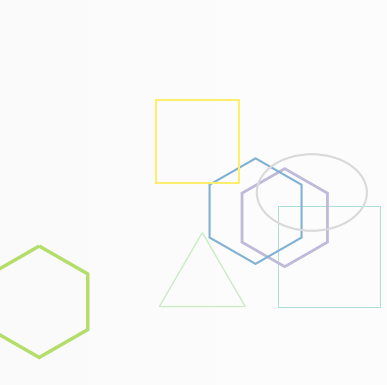[{"shape": "square", "thickness": 0.5, "radius": 0.66, "center": [0.849, 0.334]}, {"shape": "hexagon", "thickness": 2, "radius": 0.64, "center": [0.735, 0.435]}, {"shape": "hexagon", "thickness": 1.5, "radius": 0.69, "center": [0.66, 0.452]}, {"shape": "hexagon", "thickness": 2.5, "radius": 0.72, "center": [0.101, 0.216]}, {"shape": "oval", "thickness": 1.5, "radius": 0.71, "center": [0.805, 0.5]}, {"shape": "triangle", "thickness": 1, "radius": 0.64, "center": [0.522, 0.268]}, {"shape": "square", "thickness": 1.5, "radius": 0.54, "center": [0.509, 0.632]}]